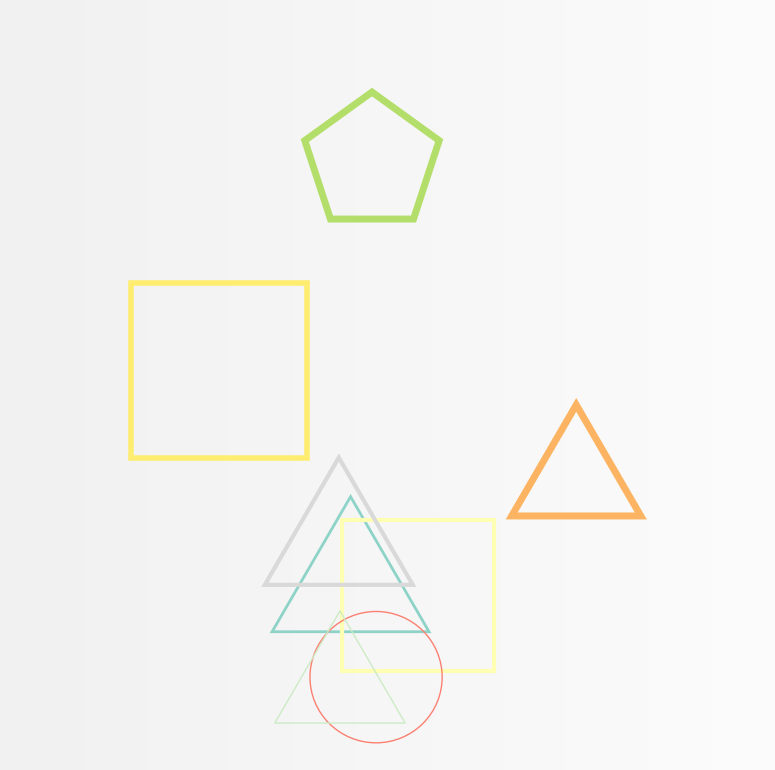[{"shape": "triangle", "thickness": 1, "radius": 0.58, "center": [0.452, 0.238]}, {"shape": "square", "thickness": 1.5, "radius": 0.49, "center": [0.539, 0.227]}, {"shape": "circle", "thickness": 0.5, "radius": 0.43, "center": [0.485, 0.121]}, {"shape": "triangle", "thickness": 2.5, "radius": 0.48, "center": [0.744, 0.378]}, {"shape": "pentagon", "thickness": 2.5, "radius": 0.46, "center": [0.48, 0.789]}, {"shape": "triangle", "thickness": 1.5, "radius": 0.55, "center": [0.437, 0.296]}, {"shape": "triangle", "thickness": 0.5, "radius": 0.49, "center": [0.439, 0.11]}, {"shape": "square", "thickness": 2, "radius": 0.57, "center": [0.282, 0.519]}]